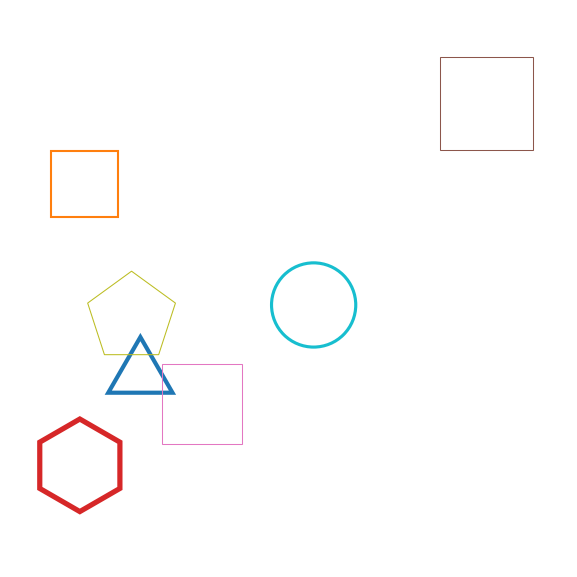[{"shape": "triangle", "thickness": 2, "radius": 0.32, "center": [0.243, 0.351]}, {"shape": "square", "thickness": 1, "radius": 0.29, "center": [0.146, 0.68]}, {"shape": "hexagon", "thickness": 2.5, "radius": 0.4, "center": [0.138, 0.193]}, {"shape": "square", "thickness": 0.5, "radius": 0.4, "center": [0.843, 0.819]}, {"shape": "square", "thickness": 0.5, "radius": 0.35, "center": [0.35, 0.299]}, {"shape": "pentagon", "thickness": 0.5, "radius": 0.4, "center": [0.228, 0.45]}, {"shape": "circle", "thickness": 1.5, "radius": 0.36, "center": [0.543, 0.471]}]